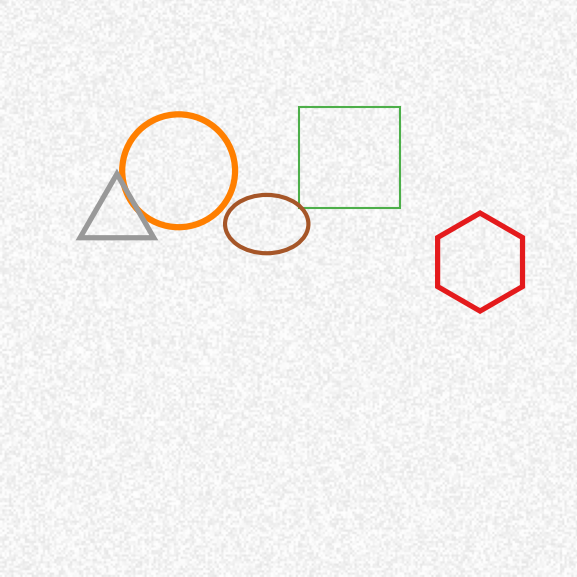[{"shape": "hexagon", "thickness": 2.5, "radius": 0.42, "center": [0.831, 0.545]}, {"shape": "square", "thickness": 1, "radius": 0.44, "center": [0.605, 0.726]}, {"shape": "circle", "thickness": 3, "radius": 0.49, "center": [0.309, 0.703]}, {"shape": "oval", "thickness": 2, "radius": 0.36, "center": [0.462, 0.611]}, {"shape": "triangle", "thickness": 2.5, "radius": 0.37, "center": [0.202, 0.624]}]